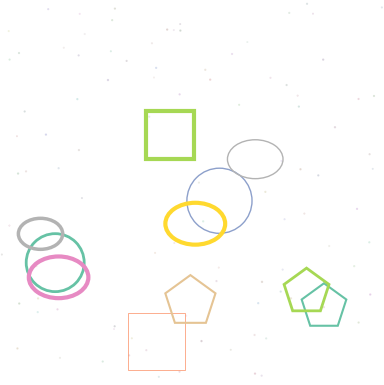[{"shape": "pentagon", "thickness": 1.5, "radius": 0.3, "center": [0.842, 0.203]}, {"shape": "circle", "thickness": 2, "radius": 0.38, "center": [0.143, 0.318]}, {"shape": "square", "thickness": 0.5, "radius": 0.37, "center": [0.406, 0.112]}, {"shape": "circle", "thickness": 1, "radius": 0.42, "center": [0.57, 0.479]}, {"shape": "oval", "thickness": 3, "radius": 0.39, "center": [0.152, 0.28]}, {"shape": "square", "thickness": 3, "radius": 0.31, "center": [0.442, 0.648]}, {"shape": "pentagon", "thickness": 2, "radius": 0.31, "center": [0.796, 0.242]}, {"shape": "oval", "thickness": 3, "radius": 0.39, "center": [0.507, 0.419]}, {"shape": "pentagon", "thickness": 1.5, "radius": 0.34, "center": [0.495, 0.217]}, {"shape": "oval", "thickness": 1, "radius": 0.36, "center": [0.663, 0.586]}, {"shape": "oval", "thickness": 2.5, "radius": 0.29, "center": [0.105, 0.393]}]